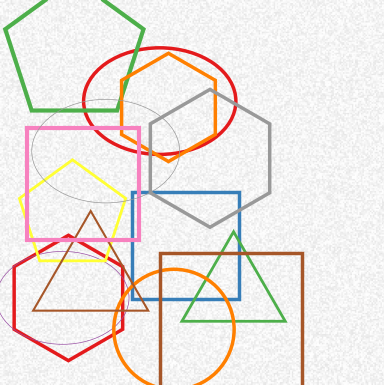[{"shape": "hexagon", "thickness": 2.5, "radius": 0.81, "center": [0.178, 0.226]}, {"shape": "oval", "thickness": 2.5, "radius": 0.99, "center": [0.415, 0.737]}, {"shape": "square", "thickness": 2.5, "radius": 0.69, "center": [0.482, 0.362]}, {"shape": "pentagon", "thickness": 3, "radius": 0.94, "center": [0.193, 0.866]}, {"shape": "triangle", "thickness": 2, "radius": 0.78, "center": [0.607, 0.243]}, {"shape": "oval", "thickness": 0.5, "radius": 0.86, "center": [0.163, 0.226]}, {"shape": "hexagon", "thickness": 2.5, "radius": 0.7, "center": [0.438, 0.721]}, {"shape": "circle", "thickness": 2.5, "radius": 0.78, "center": [0.452, 0.144]}, {"shape": "pentagon", "thickness": 2, "radius": 0.73, "center": [0.188, 0.44]}, {"shape": "square", "thickness": 2.5, "radius": 0.92, "center": [0.6, 0.158]}, {"shape": "triangle", "thickness": 1.5, "radius": 0.86, "center": [0.236, 0.279]}, {"shape": "square", "thickness": 3, "radius": 0.72, "center": [0.215, 0.522]}, {"shape": "oval", "thickness": 0.5, "radius": 0.96, "center": [0.275, 0.607]}, {"shape": "hexagon", "thickness": 2.5, "radius": 0.9, "center": [0.545, 0.589]}]